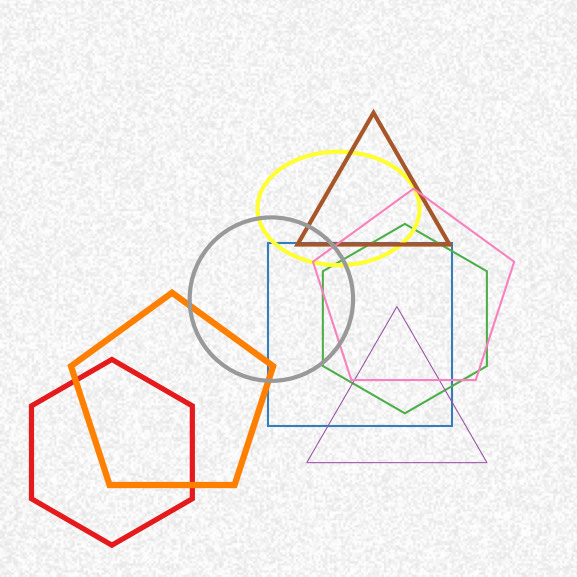[{"shape": "hexagon", "thickness": 2.5, "radius": 0.8, "center": [0.194, 0.216]}, {"shape": "square", "thickness": 1, "radius": 0.79, "center": [0.623, 0.42]}, {"shape": "hexagon", "thickness": 1, "radius": 0.82, "center": [0.701, 0.447]}, {"shape": "triangle", "thickness": 0.5, "radius": 0.9, "center": [0.687, 0.288]}, {"shape": "pentagon", "thickness": 3, "radius": 0.92, "center": [0.298, 0.308]}, {"shape": "oval", "thickness": 2, "radius": 0.7, "center": [0.586, 0.638]}, {"shape": "triangle", "thickness": 2, "radius": 0.76, "center": [0.647, 0.652]}, {"shape": "pentagon", "thickness": 1, "radius": 0.92, "center": [0.716, 0.489]}, {"shape": "circle", "thickness": 2, "radius": 0.71, "center": [0.47, 0.481]}]